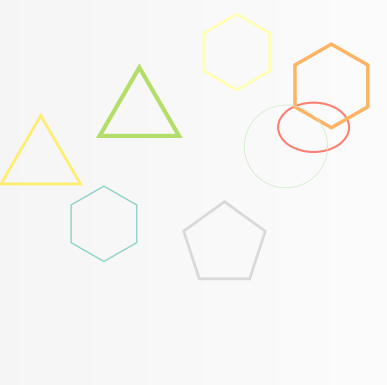[{"shape": "hexagon", "thickness": 1, "radius": 0.49, "center": [0.268, 0.419]}, {"shape": "hexagon", "thickness": 2, "radius": 0.49, "center": [0.611, 0.865]}, {"shape": "oval", "thickness": 1.5, "radius": 0.46, "center": [0.809, 0.669]}, {"shape": "hexagon", "thickness": 2.5, "radius": 0.54, "center": [0.855, 0.777]}, {"shape": "triangle", "thickness": 3, "radius": 0.59, "center": [0.36, 0.706]}, {"shape": "pentagon", "thickness": 2, "radius": 0.55, "center": [0.579, 0.365]}, {"shape": "circle", "thickness": 0.5, "radius": 0.54, "center": [0.738, 0.62]}, {"shape": "triangle", "thickness": 2, "radius": 0.59, "center": [0.105, 0.581]}]